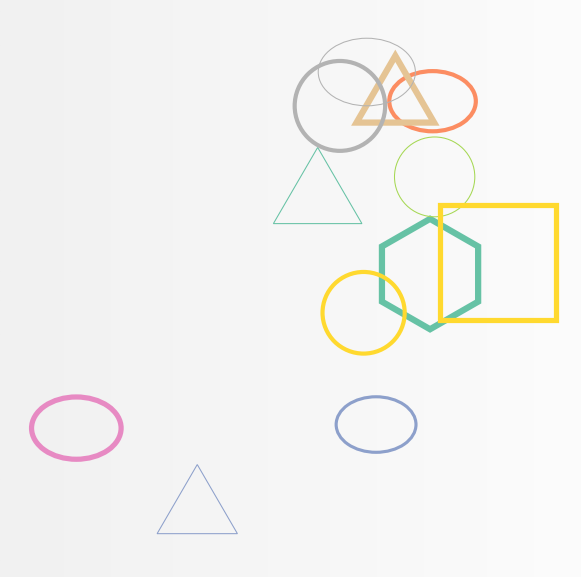[{"shape": "hexagon", "thickness": 3, "radius": 0.48, "center": [0.74, 0.525]}, {"shape": "triangle", "thickness": 0.5, "radius": 0.44, "center": [0.547, 0.656]}, {"shape": "oval", "thickness": 2, "radius": 0.37, "center": [0.744, 0.824]}, {"shape": "triangle", "thickness": 0.5, "radius": 0.4, "center": [0.339, 0.115]}, {"shape": "oval", "thickness": 1.5, "radius": 0.34, "center": [0.647, 0.264]}, {"shape": "oval", "thickness": 2.5, "radius": 0.39, "center": [0.131, 0.258]}, {"shape": "circle", "thickness": 0.5, "radius": 0.35, "center": [0.748, 0.693]}, {"shape": "circle", "thickness": 2, "radius": 0.35, "center": [0.626, 0.458]}, {"shape": "square", "thickness": 2.5, "radius": 0.5, "center": [0.857, 0.544]}, {"shape": "triangle", "thickness": 3, "radius": 0.39, "center": [0.68, 0.825]}, {"shape": "oval", "thickness": 0.5, "radius": 0.42, "center": [0.631, 0.874]}, {"shape": "circle", "thickness": 2, "radius": 0.39, "center": [0.585, 0.816]}]